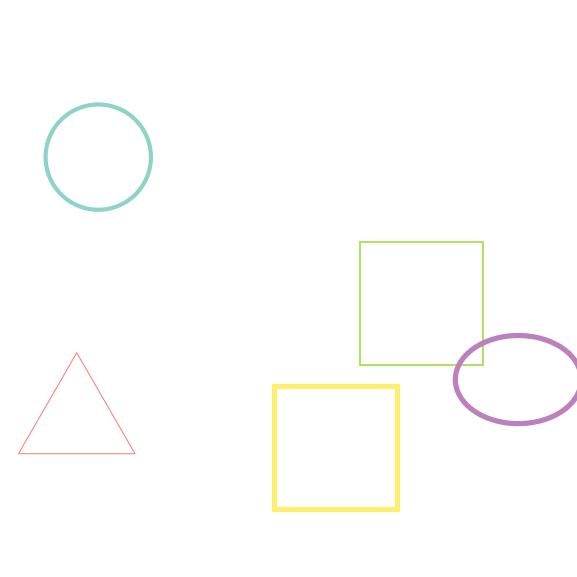[{"shape": "circle", "thickness": 2, "radius": 0.46, "center": [0.17, 0.727]}, {"shape": "triangle", "thickness": 0.5, "radius": 0.58, "center": [0.133, 0.272]}, {"shape": "square", "thickness": 1, "radius": 0.54, "center": [0.73, 0.474]}, {"shape": "oval", "thickness": 2.5, "radius": 0.55, "center": [0.897, 0.342]}, {"shape": "square", "thickness": 2.5, "radius": 0.53, "center": [0.581, 0.224]}]